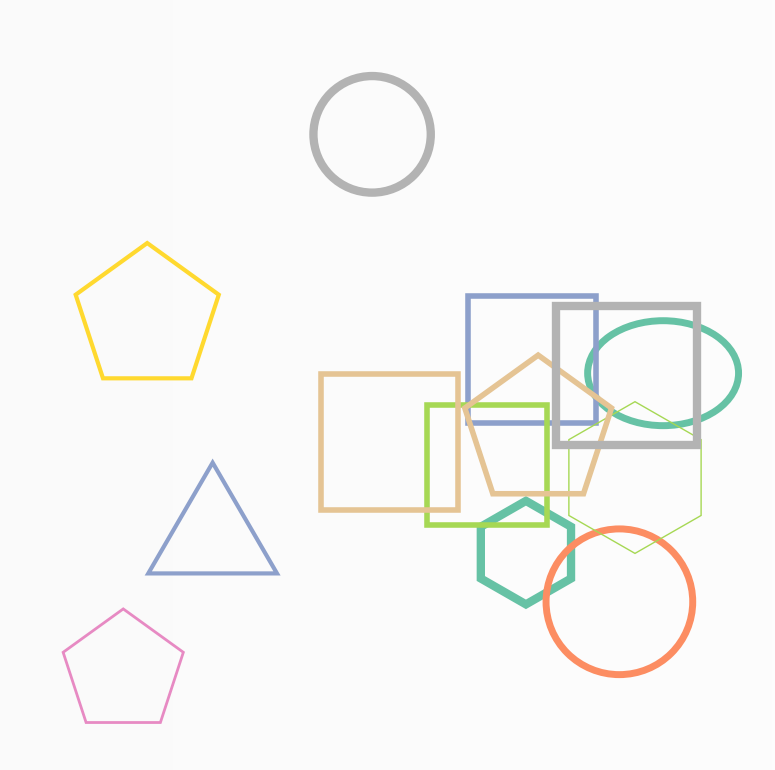[{"shape": "hexagon", "thickness": 3, "radius": 0.34, "center": [0.679, 0.282]}, {"shape": "oval", "thickness": 2.5, "radius": 0.49, "center": [0.856, 0.515]}, {"shape": "circle", "thickness": 2.5, "radius": 0.47, "center": [0.799, 0.218]}, {"shape": "square", "thickness": 2, "radius": 0.41, "center": [0.686, 0.533]}, {"shape": "triangle", "thickness": 1.5, "radius": 0.48, "center": [0.274, 0.303]}, {"shape": "pentagon", "thickness": 1, "radius": 0.41, "center": [0.159, 0.128]}, {"shape": "hexagon", "thickness": 0.5, "radius": 0.49, "center": [0.819, 0.38]}, {"shape": "square", "thickness": 2, "radius": 0.39, "center": [0.628, 0.396]}, {"shape": "pentagon", "thickness": 1.5, "radius": 0.49, "center": [0.19, 0.587]}, {"shape": "pentagon", "thickness": 2, "radius": 0.5, "center": [0.694, 0.439]}, {"shape": "square", "thickness": 2, "radius": 0.44, "center": [0.502, 0.425]}, {"shape": "square", "thickness": 3, "radius": 0.45, "center": [0.808, 0.513]}, {"shape": "circle", "thickness": 3, "radius": 0.38, "center": [0.48, 0.826]}]